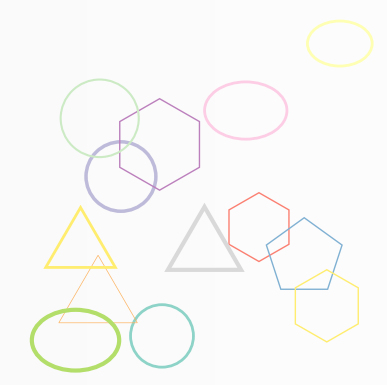[{"shape": "circle", "thickness": 2, "radius": 0.41, "center": [0.418, 0.127]}, {"shape": "oval", "thickness": 2, "radius": 0.42, "center": [0.877, 0.887]}, {"shape": "circle", "thickness": 2.5, "radius": 0.45, "center": [0.312, 0.541]}, {"shape": "hexagon", "thickness": 1, "radius": 0.45, "center": [0.668, 0.41]}, {"shape": "pentagon", "thickness": 1, "radius": 0.51, "center": [0.785, 0.332]}, {"shape": "triangle", "thickness": 0.5, "radius": 0.59, "center": [0.253, 0.22]}, {"shape": "oval", "thickness": 3, "radius": 0.56, "center": [0.195, 0.116]}, {"shape": "oval", "thickness": 2, "radius": 0.53, "center": [0.634, 0.713]}, {"shape": "triangle", "thickness": 3, "radius": 0.55, "center": [0.528, 0.354]}, {"shape": "hexagon", "thickness": 1, "radius": 0.59, "center": [0.412, 0.625]}, {"shape": "circle", "thickness": 1.5, "radius": 0.5, "center": [0.257, 0.693]}, {"shape": "triangle", "thickness": 2, "radius": 0.52, "center": [0.208, 0.357]}, {"shape": "hexagon", "thickness": 1, "radius": 0.47, "center": [0.843, 0.206]}]